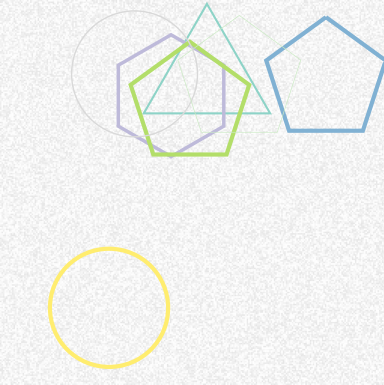[{"shape": "triangle", "thickness": 1.5, "radius": 0.95, "center": [0.538, 0.8]}, {"shape": "hexagon", "thickness": 2.5, "radius": 0.79, "center": [0.444, 0.751]}, {"shape": "pentagon", "thickness": 3, "radius": 0.82, "center": [0.847, 0.792]}, {"shape": "pentagon", "thickness": 3, "radius": 0.81, "center": [0.493, 0.73]}, {"shape": "circle", "thickness": 1, "radius": 0.82, "center": [0.349, 0.808]}, {"shape": "pentagon", "thickness": 0.5, "radius": 0.84, "center": [0.622, 0.792]}, {"shape": "circle", "thickness": 3, "radius": 0.77, "center": [0.283, 0.2]}]